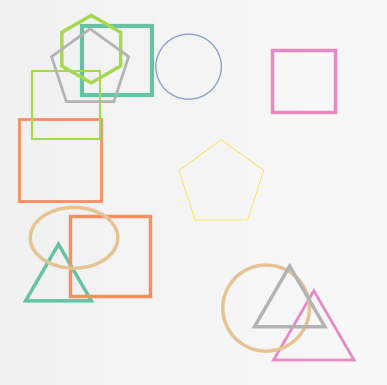[{"shape": "square", "thickness": 3, "radius": 0.45, "center": [0.301, 0.844]}, {"shape": "triangle", "thickness": 2.5, "radius": 0.49, "center": [0.151, 0.268]}, {"shape": "square", "thickness": 2.5, "radius": 0.52, "center": [0.284, 0.335]}, {"shape": "square", "thickness": 2, "radius": 0.53, "center": [0.155, 0.585]}, {"shape": "circle", "thickness": 1, "radius": 0.42, "center": [0.487, 0.827]}, {"shape": "triangle", "thickness": 2, "radius": 0.6, "center": [0.81, 0.125]}, {"shape": "square", "thickness": 2.5, "radius": 0.4, "center": [0.784, 0.791]}, {"shape": "hexagon", "thickness": 2.5, "radius": 0.44, "center": [0.235, 0.872]}, {"shape": "square", "thickness": 1.5, "radius": 0.44, "center": [0.17, 0.727]}, {"shape": "pentagon", "thickness": 0.5, "radius": 0.58, "center": [0.571, 0.522]}, {"shape": "circle", "thickness": 2.5, "radius": 0.56, "center": [0.687, 0.2]}, {"shape": "oval", "thickness": 2.5, "radius": 0.56, "center": [0.191, 0.382]}, {"shape": "pentagon", "thickness": 2, "radius": 0.52, "center": [0.232, 0.821]}, {"shape": "triangle", "thickness": 2.5, "radius": 0.52, "center": [0.748, 0.204]}]